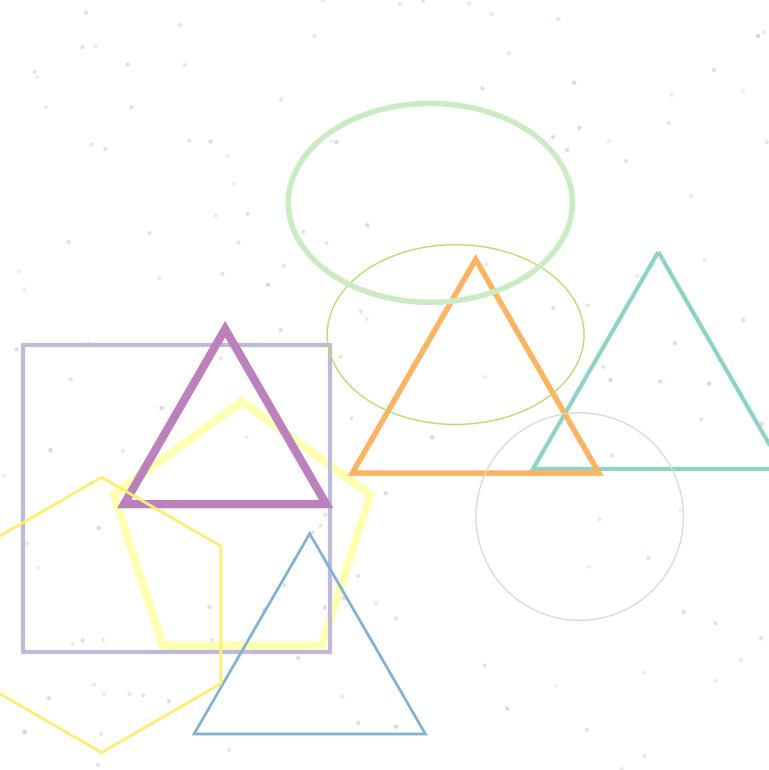[{"shape": "triangle", "thickness": 1.5, "radius": 0.94, "center": [0.855, 0.485]}, {"shape": "pentagon", "thickness": 3, "radius": 0.88, "center": [0.315, 0.303]}, {"shape": "square", "thickness": 1.5, "radius": 1.0, "center": [0.229, 0.353]}, {"shape": "triangle", "thickness": 1, "radius": 0.87, "center": [0.402, 0.134]}, {"shape": "triangle", "thickness": 2, "radius": 0.92, "center": [0.618, 0.478]}, {"shape": "oval", "thickness": 0.5, "radius": 0.83, "center": [0.592, 0.566]}, {"shape": "circle", "thickness": 0.5, "radius": 0.67, "center": [0.753, 0.329]}, {"shape": "triangle", "thickness": 3, "radius": 0.76, "center": [0.292, 0.421]}, {"shape": "oval", "thickness": 2, "radius": 0.92, "center": [0.559, 0.737]}, {"shape": "hexagon", "thickness": 1, "radius": 0.89, "center": [0.132, 0.201]}]